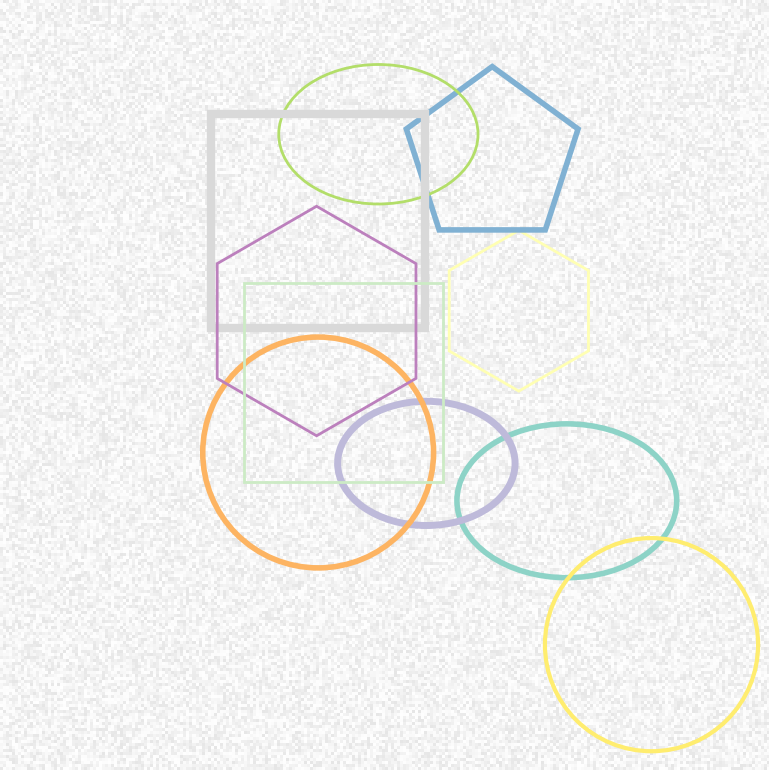[{"shape": "oval", "thickness": 2, "radius": 0.71, "center": [0.736, 0.35]}, {"shape": "hexagon", "thickness": 1, "radius": 0.52, "center": [0.674, 0.596]}, {"shape": "oval", "thickness": 2.5, "radius": 0.58, "center": [0.554, 0.398]}, {"shape": "pentagon", "thickness": 2, "radius": 0.59, "center": [0.639, 0.796]}, {"shape": "circle", "thickness": 2, "radius": 0.75, "center": [0.413, 0.412]}, {"shape": "oval", "thickness": 1, "radius": 0.65, "center": [0.491, 0.826]}, {"shape": "square", "thickness": 3, "radius": 0.69, "center": [0.413, 0.714]}, {"shape": "hexagon", "thickness": 1, "radius": 0.75, "center": [0.411, 0.583]}, {"shape": "square", "thickness": 1, "radius": 0.65, "center": [0.446, 0.503]}, {"shape": "circle", "thickness": 1.5, "radius": 0.69, "center": [0.846, 0.163]}]